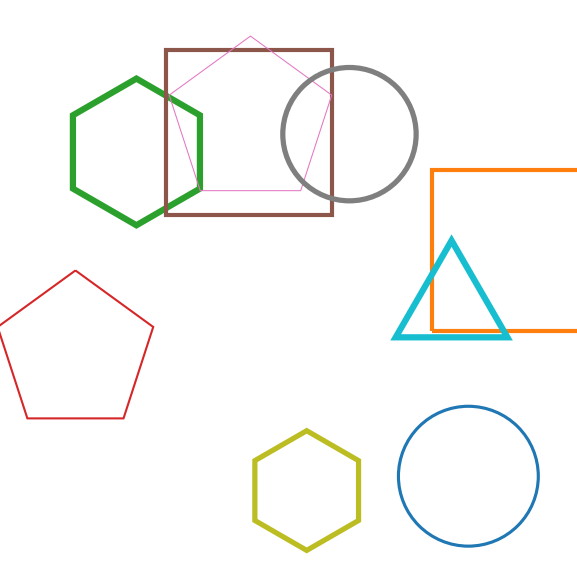[{"shape": "circle", "thickness": 1.5, "radius": 0.61, "center": [0.811, 0.175]}, {"shape": "square", "thickness": 2, "radius": 0.7, "center": [0.887, 0.566]}, {"shape": "hexagon", "thickness": 3, "radius": 0.63, "center": [0.236, 0.736]}, {"shape": "pentagon", "thickness": 1, "radius": 0.71, "center": [0.131, 0.389]}, {"shape": "square", "thickness": 2, "radius": 0.72, "center": [0.431, 0.77]}, {"shape": "pentagon", "thickness": 0.5, "radius": 0.74, "center": [0.434, 0.789]}, {"shape": "circle", "thickness": 2.5, "radius": 0.58, "center": [0.605, 0.767]}, {"shape": "hexagon", "thickness": 2.5, "radius": 0.52, "center": [0.531, 0.15]}, {"shape": "triangle", "thickness": 3, "radius": 0.56, "center": [0.782, 0.471]}]